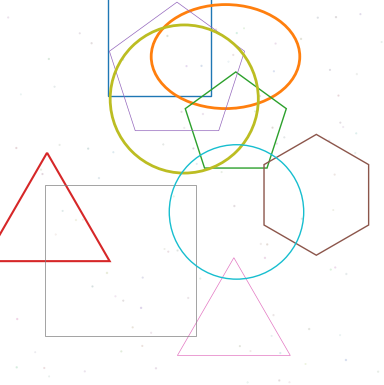[{"shape": "square", "thickness": 1, "radius": 0.67, "center": [0.415, 0.885]}, {"shape": "oval", "thickness": 2, "radius": 0.96, "center": [0.586, 0.853]}, {"shape": "pentagon", "thickness": 1, "radius": 0.69, "center": [0.612, 0.675]}, {"shape": "triangle", "thickness": 1.5, "radius": 0.94, "center": [0.122, 0.416]}, {"shape": "pentagon", "thickness": 0.5, "radius": 0.92, "center": [0.46, 0.81]}, {"shape": "hexagon", "thickness": 1, "radius": 0.78, "center": [0.822, 0.494]}, {"shape": "triangle", "thickness": 0.5, "radius": 0.85, "center": [0.607, 0.161]}, {"shape": "square", "thickness": 0.5, "radius": 0.98, "center": [0.313, 0.323]}, {"shape": "circle", "thickness": 2, "radius": 0.96, "center": [0.479, 0.743]}, {"shape": "circle", "thickness": 1, "radius": 0.87, "center": [0.614, 0.45]}]